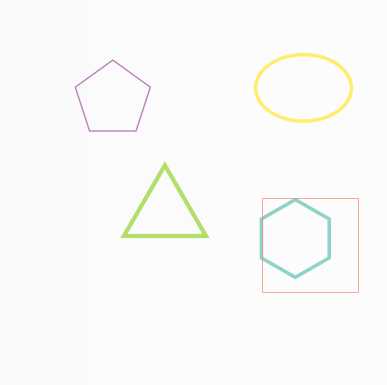[{"shape": "hexagon", "thickness": 2.5, "radius": 0.51, "center": [0.762, 0.381]}, {"shape": "square", "thickness": 0.5, "radius": 0.61, "center": [0.8, 0.364]}, {"shape": "triangle", "thickness": 3, "radius": 0.61, "center": [0.426, 0.448]}, {"shape": "pentagon", "thickness": 1, "radius": 0.51, "center": [0.291, 0.742]}, {"shape": "oval", "thickness": 2.5, "radius": 0.62, "center": [0.783, 0.772]}]